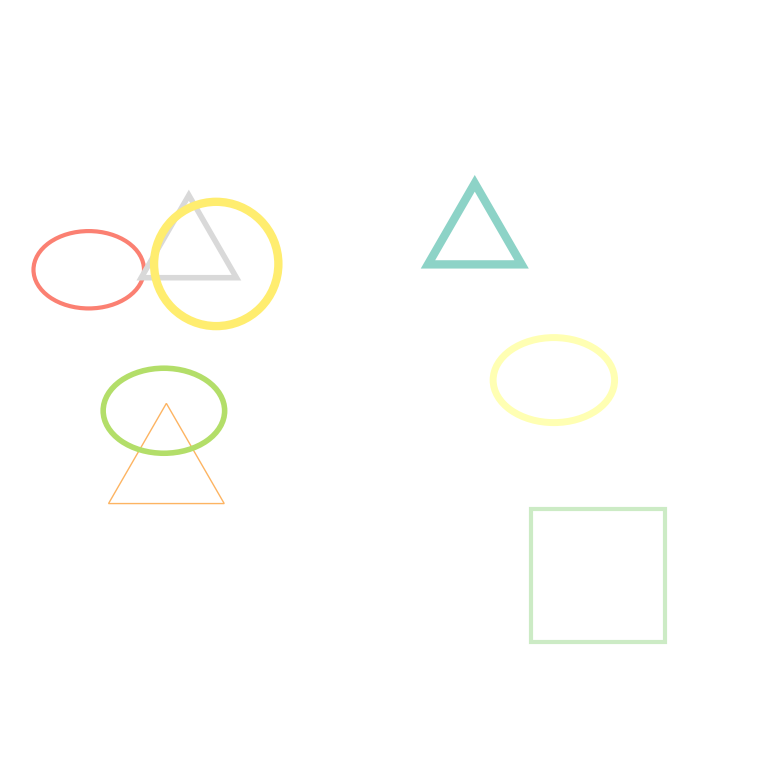[{"shape": "triangle", "thickness": 3, "radius": 0.35, "center": [0.617, 0.692]}, {"shape": "oval", "thickness": 2.5, "radius": 0.39, "center": [0.719, 0.506]}, {"shape": "oval", "thickness": 1.5, "radius": 0.36, "center": [0.115, 0.65]}, {"shape": "triangle", "thickness": 0.5, "radius": 0.43, "center": [0.216, 0.389]}, {"shape": "oval", "thickness": 2, "radius": 0.39, "center": [0.213, 0.467]}, {"shape": "triangle", "thickness": 2, "radius": 0.36, "center": [0.245, 0.675]}, {"shape": "square", "thickness": 1.5, "radius": 0.43, "center": [0.777, 0.253]}, {"shape": "circle", "thickness": 3, "radius": 0.4, "center": [0.281, 0.657]}]